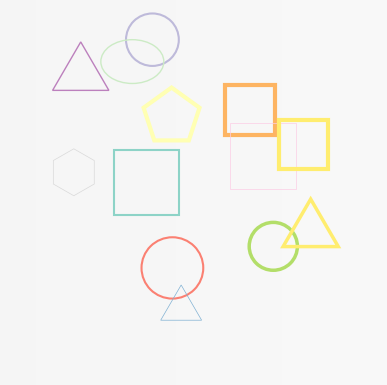[{"shape": "square", "thickness": 1.5, "radius": 0.42, "center": [0.377, 0.527]}, {"shape": "pentagon", "thickness": 3, "radius": 0.38, "center": [0.443, 0.697]}, {"shape": "circle", "thickness": 1.5, "radius": 0.34, "center": [0.393, 0.897]}, {"shape": "circle", "thickness": 1.5, "radius": 0.4, "center": [0.445, 0.304]}, {"shape": "triangle", "thickness": 0.5, "radius": 0.3, "center": [0.468, 0.199]}, {"shape": "square", "thickness": 3, "radius": 0.32, "center": [0.646, 0.715]}, {"shape": "circle", "thickness": 2.5, "radius": 0.31, "center": [0.705, 0.36]}, {"shape": "square", "thickness": 0.5, "radius": 0.42, "center": [0.68, 0.595]}, {"shape": "hexagon", "thickness": 0.5, "radius": 0.3, "center": [0.19, 0.553]}, {"shape": "triangle", "thickness": 1, "radius": 0.42, "center": [0.208, 0.807]}, {"shape": "oval", "thickness": 1, "radius": 0.41, "center": [0.341, 0.84]}, {"shape": "triangle", "thickness": 2.5, "radius": 0.41, "center": [0.802, 0.401]}, {"shape": "square", "thickness": 3, "radius": 0.32, "center": [0.783, 0.624]}]